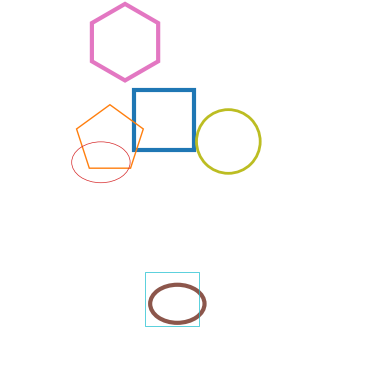[{"shape": "square", "thickness": 3, "radius": 0.39, "center": [0.426, 0.688]}, {"shape": "pentagon", "thickness": 1, "radius": 0.46, "center": [0.286, 0.637]}, {"shape": "oval", "thickness": 0.5, "radius": 0.38, "center": [0.262, 0.578]}, {"shape": "oval", "thickness": 3, "radius": 0.35, "center": [0.461, 0.211]}, {"shape": "hexagon", "thickness": 3, "radius": 0.5, "center": [0.325, 0.89]}, {"shape": "circle", "thickness": 2, "radius": 0.41, "center": [0.593, 0.633]}, {"shape": "square", "thickness": 0.5, "radius": 0.35, "center": [0.447, 0.223]}]